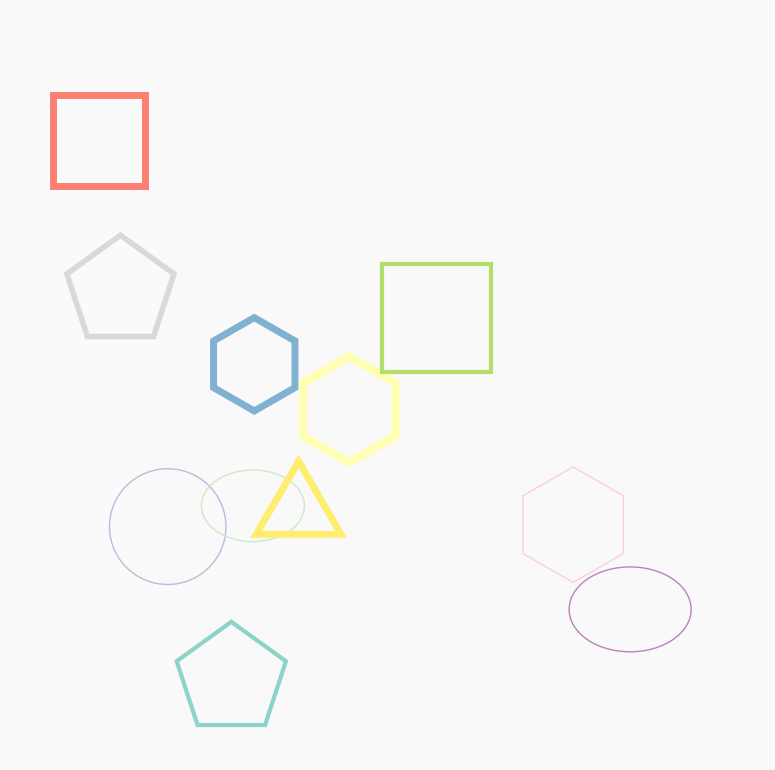[{"shape": "pentagon", "thickness": 1.5, "radius": 0.37, "center": [0.298, 0.118]}, {"shape": "hexagon", "thickness": 3, "radius": 0.34, "center": [0.451, 0.468]}, {"shape": "circle", "thickness": 0.5, "radius": 0.38, "center": [0.216, 0.316]}, {"shape": "square", "thickness": 2.5, "radius": 0.3, "center": [0.128, 0.818]}, {"shape": "hexagon", "thickness": 2.5, "radius": 0.3, "center": [0.328, 0.527]}, {"shape": "square", "thickness": 1.5, "radius": 0.35, "center": [0.563, 0.587]}, {"shape": "hexagon", "thickness": 0.5, "radius": 0.37, "center": [0.739, 0.319]}, {"shape": "pentagon", "thickness": 2, "radius": 0.36, "center": [0.155, 0.622]}, {"shape": "oval", "thickness": 0.5, "radius": 0.39, "center": [0.813, 0.209]}, {"shape": "oval", "thickness": 0.5, "radius": 0.33, "center": [0.326, 0.343]}, {"shape": "triangle", "thickness": 2.5, "radius": 0.32, "center": [0.385, 0.338]}]